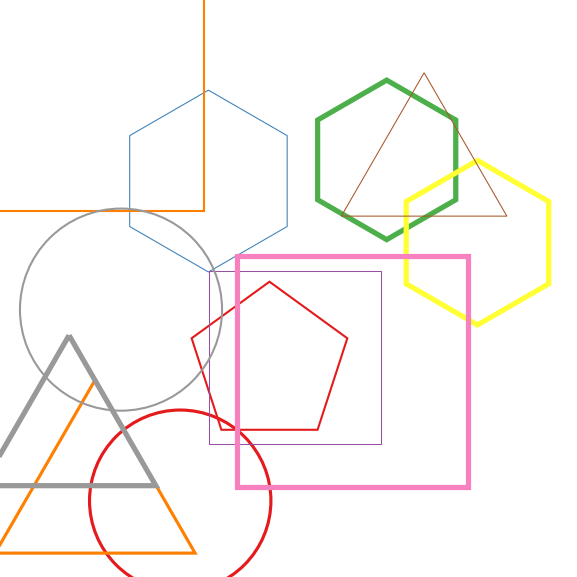[{"shape": "circle", "thickness": 1.5, "radius": 0.79, "center": [0.312, 0.132]}, {"shape": "pentagon", "thickness": 1, "radius": 0.71, "center": [0.467, 0.37]}, {"shape": "hexagon", "thickness": 0.5, "radius": 0.79, "center": [0.361, 0.686]}, {"shape": "hexagon", "thickness": 2.5, "radius": 0.69, "center": [0.67, 0.722]}, {"shape": "square", "thickness": 0.5, "radius": 0.75, "center": [0.511, 0.38]}, {"shape": "square", "thickness": 1, "radius": 0.95, "center": [0.164, 0.823]}, {"shape": "triangle", "thickness": 1.5, "radius": 1.0, "center": [0.165, 0.141]}, {"shape": "hexagon", "thickness": 2.5, "radius": 0.71, "center": [0.827, 0.579]}, {"shape": "triangle", "thickness": 0.5, "radius": 0.83, "center": [0.734, 0.708]}, {"shape": "square", "thickness": 2.5, "radius": 1.0, "center": [0.611, 0.356]}, {"shape": "circle", "thickness": 1, "radius": 0.87, "center": [0.21, 0.463]}, {"shape": "triangle", "thickness": 2.5, "radius": 0.87, "center": [0.12, 0.245]}]